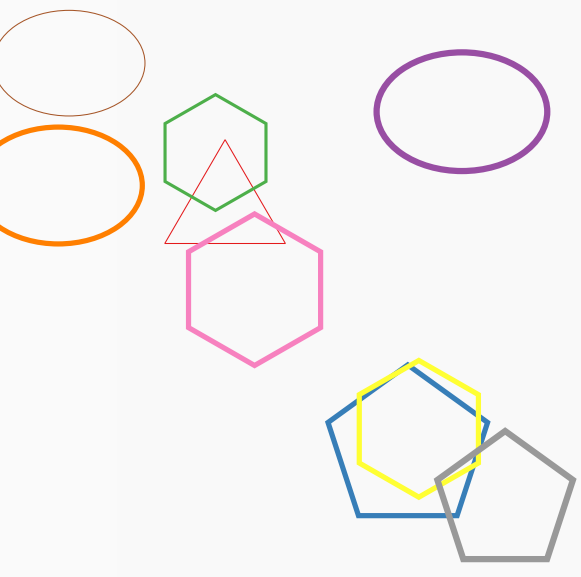[{"shape": "triangle", "thickness": 0.5, "radius": 0.6, "center": [0.387, 0.637]}, {"shape": "pentagon", "thickness": 2.5, "radius": 0.72, "center": [0.702, 0.223]}, {"shape": "hexagon", "thickness": 1.5, "radius": 0.5, "center": [0.371, 0.735]}, {"shape": "oval", "thickness": 3, "radius": 0.73, "center": [0.795, 0.806]}, {"shape": "oval", "thickness": 2.5, "radius": 0.72, "center": [0.1, 0.678]}, {"shape": "hexagon", "thickness": 2.5, "radius": 0.59, "center": [0.721, 0.257]}, {"shape": "oval", "thickness": 0.5, "radius": 0.65, "center": [0.119, 0.89]}, {"shape": "hexagon", "thickness": 2.5, "radius": 0.66, "center": [0.438, 0.497]}, {"shape": "pentagon", "thickness": 3, "radius": 0.61, "center": [0.869, 0.13]}]